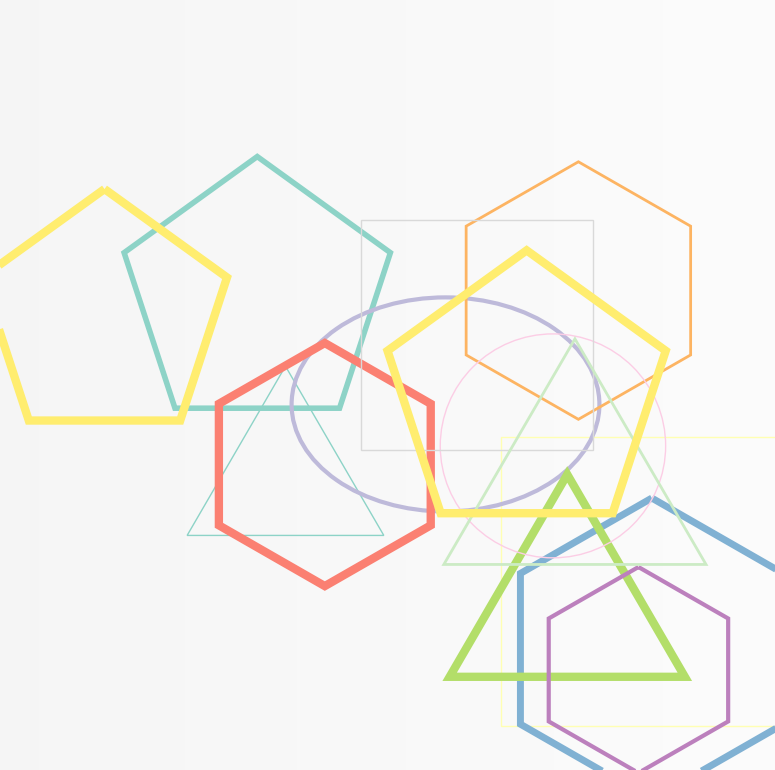[{"shape": "triangle", "thickness": 0.5, "radius": 0.73, "center": [0.368, 0.378]}, {"shape": "pentagon", "thickness": 2, "radius": 0.9, "center": [0.332, 0.616]}, {"shape": "square", "thickness": 0.5, "radius": 0.94, "center": [0.834, 0.244]}, {"shape": "oval", "thickness": 1.5, "radius": 0.99, "center": [0.575, 0.475]}, {"shape": "hexagon", "thickness": 3, "radius": 0.79, "center": [0.419, 0.397]}, {"shape": "hexagon", "thickness": 2.5, "radius": 0.98, "center": [0.841, 0.157]}, {"shape": "hexagon", "thickness": 1, "radius": 0.84, "center": [0.746, 0.623]}, {"shape": "triangle", "thickness": 3, "radius": 0.88, "center": [0.732, 0.209]}, {"shape": "circle", "thickness": 0.5, "radius": 0.73, "center": [0.713, 0.421]}, {"shape": "square", "thickness": 0.5, "radius": 0.75, "center": [0.615, 0.565]}, {"shape": "hexagon", "thickness": 1.5, "radius": 0.67, "center": [0.824, 0.13]}, {"shape": "triangle", "thickness": 1, "radius": 0.98, "center": [0.742, 0.365]}, {"shape": "pentagon", "thickness": 3, "radius": 0.83, "center": [0.135, 0.588]}, {"shape": "pentagon", "thickness": 3, "radius": 0.94, "center": [0.68, 0.486]}]